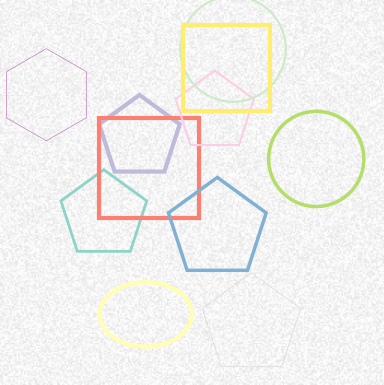[{"shape": "pentagon", "thickness": 2, "radius": 0.59, "center": [0.27, 0.442]}, {"shape": "oval", "thickness": 3, "radius": 0.6, "center": [0.378, 0.183]}, {"shape": "pentagon", "thickness": 3, "radius": 0.55, "center": [0.362, 0.643]}, {"shape": "square", "thickness": 3, "radius": 0.65, "center": [0.388, 0.563]}, {"shape": "pentagon", "thickness": 2.5, "radius": 0.67, "center": [0.565, 0.406]}, {"shape": "circle", "thickness": 2.5, "radius": 0.62, "center": [0.821, 0.587]}, {"shape": "pentagon", "thickness": 1.5, "radius": 0.53, "center": [0.558, 0.71]}, {"shape": "pentagon", "thickness": 0.5, "radius": 0.67, "center": [0.653, 0.157]}, {"shape": "hexagon", "thickness": 0.5, "radius": 0.6, "center": [0.12, 0.754]}, {"shape": "circle", "thickness": 1.5, "radius": 0.69, "center": [0.605, 0.873]}, {"shape": "square", "thickness": 3, "radius": 0.56, "center": [0.588, 0.823]}]